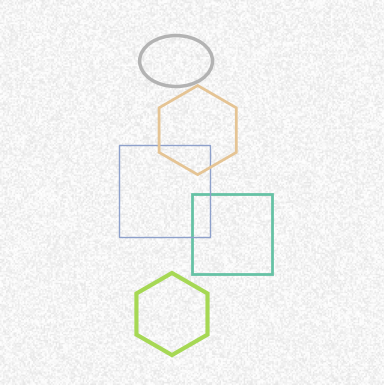[{"shape": "square", "thickness": 2, "radius": 0.52, "center": [0.603, 0.391]}, {"shape": "square", "thickness": 1, "radius": 0.59, "center": [0.428, 0.504]}, {"shape": "hexagon", "thickness": 3, "radius": 0.53, "center": [0.447, 0.184]}, {"shape": "hexagon", "thickness": 2, "radius": 0.58, "center": [0.513, 0.662]}, {"shape": "oval", "thickness": 2.5, "radius": 0.47, "center": [0.457, 0.842]}]